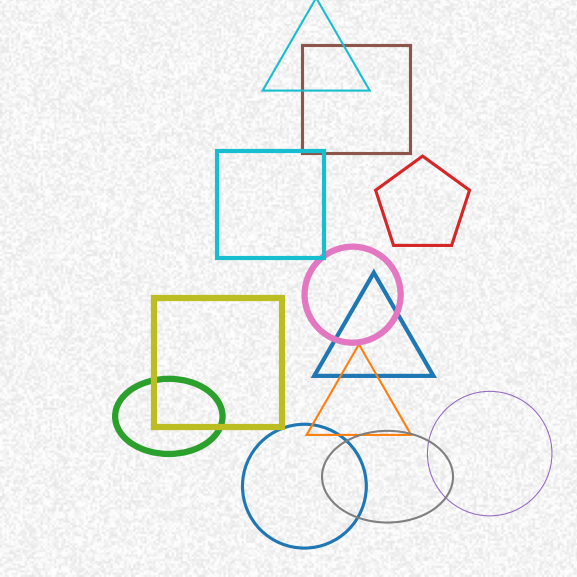[{"shape": "triangle", "thickness": 2, "radius": 0.6, "center": [0.647, 0.408]}, {"shape": "circle", "thickness": 1.5, "radius": 0.54, "center": [0.527, 0.157]}, {"shape": "triangle", "thickness": 1, "radius": 0.52, "center": [0.621, 0.298]}, {"shape": "oval", "thickness": 3, "radius": 0.46, "center": [0.292, 0.278]}, {"shape": "pentagon", "thickness": 1.5, "radius": 0.43, "center": [0.732, 0.643]}, {"shape": "circle", "thickness": 0.5, "radius": 0.54, "center": [0.848, 0.214]}, {"shape": "square", "thickness": 1.5, "radius": 0.47, "center": [0.617, 0.828]}, {"shape": "circle", "thickness": 3, "radius": 0.42, "center": [0.611, 0.489]}, {"shape": "oval", "thickness": 1, "radius": 0.57, "center": [0.671, 0.174]}, {"shape": "square", "thickness": 3, "radius": 0.56, "center": [0.377, 0.371]}, {"shape": "square", "thickness": 2, "radius": 0.46, "center": [0.468, 0.644]}, {"shape": "triangle", "thickness": 1, "radius": 0.54, "center": [0.547, 0.896]}]